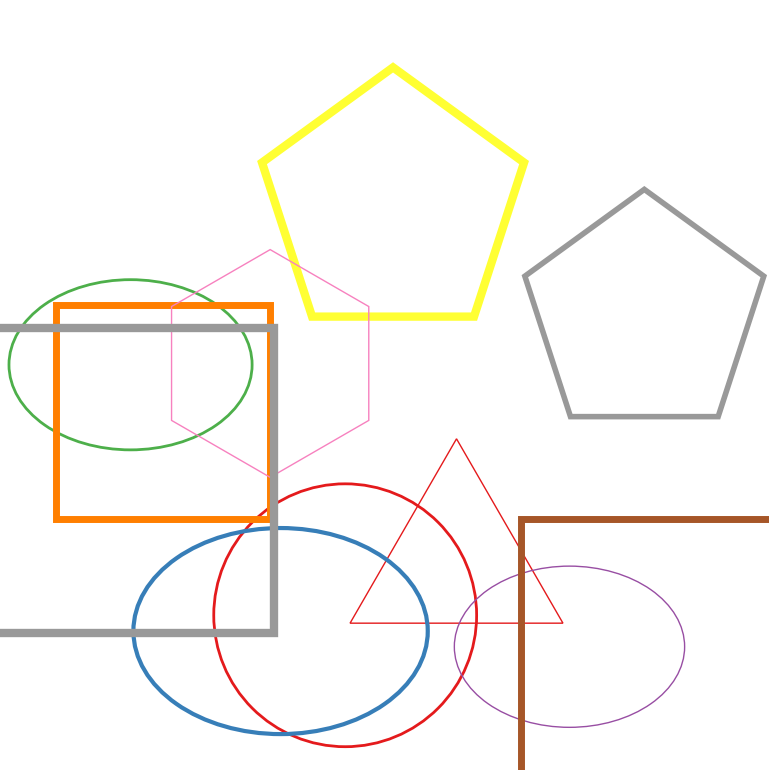[{"shape": "triangle", "thickness": 0.5, "radius": 0.8, "center": [0.593, 0.271]}, {"shape": "circle", "thickness": 1, "radius": 0.85, "center": [0.448, 0.201]}, {"shape": "oval", "thickness": 1.5, "radius": 0.96, "center": [0.364, 0.18]}, {"shape": "oval", "thickness": 1, "radius": 0.79, "center": [0.17, 0.526]}, {"shape": "oval", "thickness": 0.5, "radius": 0.75, "center": [0.74, 0.16]}, {"shape": "square", "thickness": 2.5, "radius": 0.69, "center": [0.211, 0.465]}, {"shape": "pentagon", "thickness": 3, "radius": 0.89, "center": [0.51, 0.734]}, {"shape": "square", "thickness": 2.5, "radius": 0.97, "center": [0.87, 0.132]}, {"shape": "hexagon", "thickness": 0.5, "radius": 0.74, "center": [0.351, 0.528]}, {"shape": "square", "thickness": 3, "radius": 0.99, "center": [0.157, 0.376]}, {"shape": "pentagon", "thickness": 2, "radius": 0.82, "center": [0.837, 0.591]}]